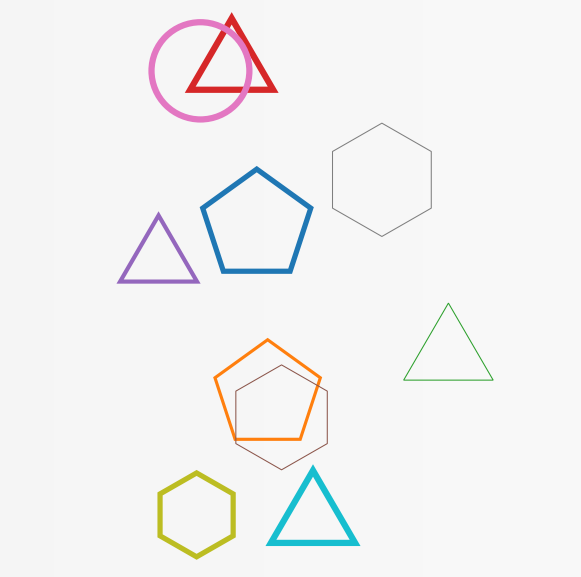[{"shape": "pentagon", "thickness": 2.5, "radius": 0.49, "center": [0.442, 0.609]}, {"shape": "pentagon", "thickness": 1.5, "radius": 0.48, "center": [0.46, 0.316]}, {"shape": "triangle", "thickness": 0.5, "radius": 0.44, "center": [0.771, 0.385]}, {"shape": "triangle", "thickness": 3, "radius": 0.41, "center": [0.399, 0.885]}, {"shape": "triangle", "thickness": 2, "radius": 0.38, "center": [0.273, 0.55]}, {"shape": "hexagon", "thickness": 0.5, "radius": 0.45, "center": [0.484, 0.276]}, {"shape": "circle", "thickness": 3, "radius": 0.42, "center": [0.345, 0.876]}, {"shape": "hexagon", "thickness": 0.5, "radius": 0.49, "center": [0.657, 0.688]}, {"shape": "hexagon", "thickness": 2.5, "radius": 0.36, "center": [0.338, 0.108]}, {"shape": "triangle", "thickness": 3, "radius": 0.42, "center": [0.539, 0.101]}]